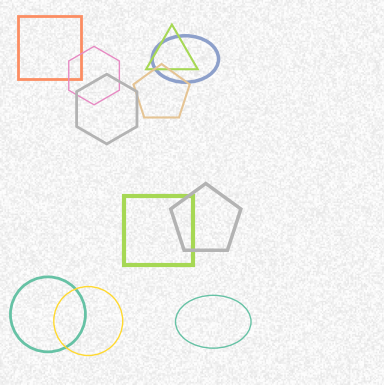[{"shape": "oval", "thickness": 1, "radius": 0.49, "center": [0.554, 0.164]}, {"shape": "circle", "thickness": 2, "radius": 0.49, "center": [0.124, 0.183]}, {"shape": "square", "thickness": 2, "radius": 0.41, "center": [0.128, 0.877]}, {"shape": "oval", "thickness": 2.5, "radius": 0.43, "center": [0.481, 0.847]}, {"shape": "hexagon", "thickness": 1, "radius": 0.38, "center": [0.244, 0.804]}, {"shape": "square", "thickness": 3, "radius": 0.45, "center": [0.411, 0.402]}, {"shape": "triangle", "thickness": 1.5, "radius": 0.39, "center": [0.447, 0.859]}, {"shape": "circle", "thickness": 1, "radius": 0.45, "center": [0.229, 0.166]}, {"shape": "pentagon", "thickness": 1.5, "radius": 0.38, "center": [0.42, 0.757]}, {"shape": "hexagon", "thickness": 2, "radius": 0.45, "center": [0.277, 0.717]}, {"shape": "pentagon", "thickness": 2.5, "radius": 0.48, "center": [0.534, 0.428]}]